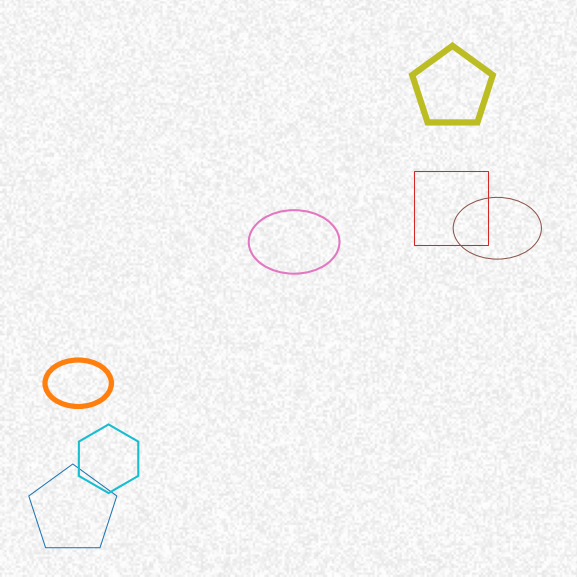[{"shape": "pentagon", "thickness": 0.5, "radius": 0.4, "center": [0.126, 0.116]}, {"shape": "oval", "thickness": 2.5, "radius": 0.29, "center": [0.135, 0.335]}, {"shape": "square", "thickness": 0.5, "radius": 0.32, "center": [0.78, 0.639]}, {"shape": "oval", "thickness": 0.5, "radius": 0.38, "center": [0.861, 0.604]}, {"shape": "oval", "thickness": 1, "radius": 0.39, "center": [0.509, 0.58]}, {"shape": "pentagon", "thickness": 3, "radius": 0.37, "center": [0.784, 0.846]}, {"shape": "hexagon", "thickness": 1, "radius": 0.3, "center": [0.188, 0.205]}]